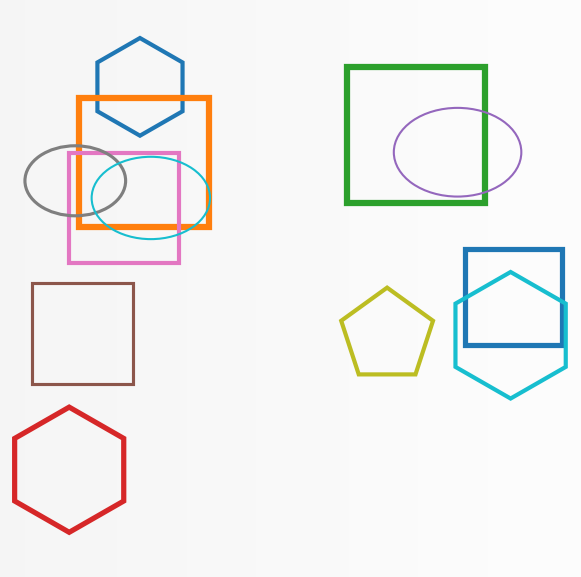[{"shape": "hexagon", "thickness": 2, "radius": 0.42, "center": [0.241, 0.849]}, {"shape": "square", "thickness": 2.5, "radius": 0.42, "center": [0.884, 0.485]}, {"shape": "square", "thickness": 3, "radius": 0.56, "center": [0.248, 0.718]}, {"shape": "square", "thickness": 3, "radius": 0.59, "center": [0.715, 0.765]}, {"shape": "hexagon", "thickness": 2.5, "radius": 0.54, "center": [0.119, 0.186]}, {"shape": "oval", "thickness": 1, "radius": 0.55, "center": [0.787, 0.736]}, {"shape": "square", "thickness": 1.5, "radius": 0.43, "center": [0.142, 0.422]}, {"shape": "square", "thickness": 2, "radius": 0.47, "center": [0.213, 0.639]}, {"shape": "oval", "thickness": 1.5, "radius": 0.43, "center": [0.13, 0.686]}, {"shape": "pentagon", "thickness": 2, "radius": 0.42, "center": [0.666, 0.418]}, {"shape": "hexagon", "thickness": 2, "radius": 0.55, "center": [0.878, 0.419]}, {"shape": "oval", "thickness": 1, "radius": 0.51, "center": [0.26, 0.656]}]